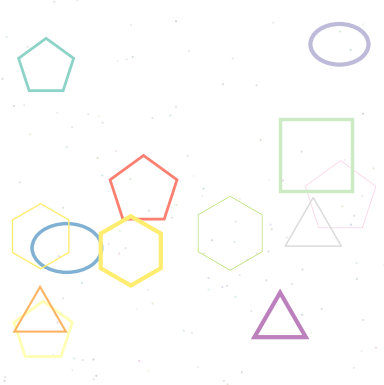[{"shape": "pentagon", "thickness": 2, "radius": 0.38, "center": [0.12, 0.825]}, {"shape": "pentagon", "thickness": 2, "radius": 0.4, "center": [0.112, 0.138]}, {"shape": "oval", "thickness": 3, "radius": 0.38, "center": [0.882, 0.885]}, {"shape": "pentagon", "thickness": 2, "radius": 0.46, "center": [0.373, 0.505]}, {"shape": "oval", "thickness": 2.5, "radius": 0.45, "center": [0.174, 0.356]}, {"shape": "triangle", "thickness": 1.5, "radius": 0.39, "center": [0.104, 0.177]}, {"shape": "hexagon", "thickness": 0.5, "radius": 0.48, "center": [0.598, 0.394]}, {"shape": "pentagon", "thickness": 0.5, "radius": 0.48, "center": [0.885, 0.486]}, {"shape": "triangle", "thickness": 1, "radius": 0.42, "center": [0.814, 0.403]}, {"shape": "triangle", "thickness": 3, "radius": 0.39, "center": [0.728, 0.163]}, {"shape": "square", "thickness": 2.5, "radius": 0.47, "center": [0.82, 0.597]}, {"shape": "hexagon", "thickness": 1, "radius": 0.42, "center": [0.106, 0.386]}, {"shape": "hexagon", "thickness": 3, "radius": 0.45, "center": [0.34, 0.348]}]